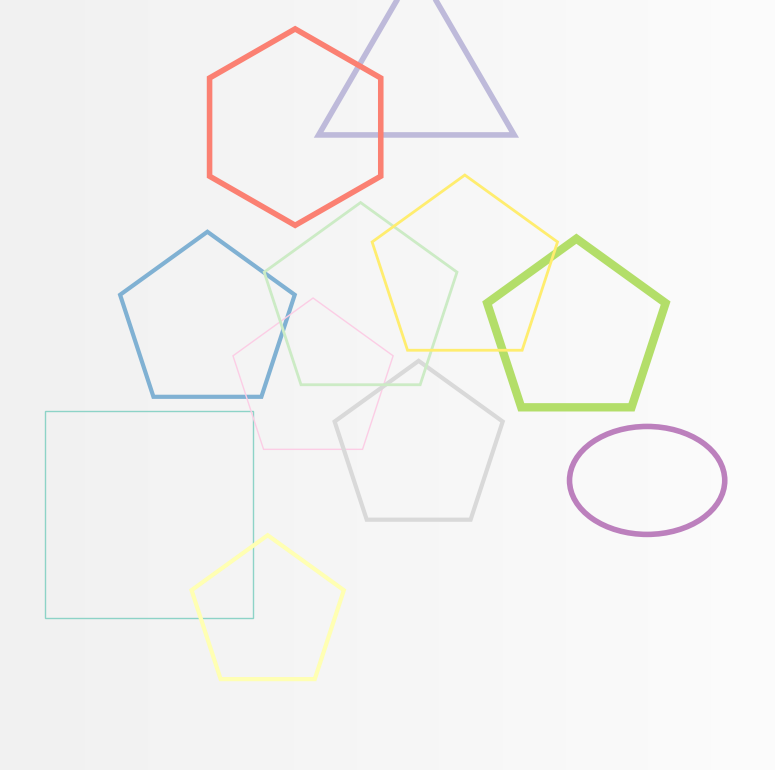[{"shape": "square", "thickness": 0.5, "radius": 0.67, "center": [0.192, 0.332]}, {"shape": "pentagon", "thickness": 1.5, "radius": 0.52, "center": [0.345, 0.202]}, {"shape": "triangle", "thickness": 2, "radius": 0.73, "center": [0.537, 0.898]}, {"shape": "hexagon", "thickness": 2, "radius": 0.64, "center": [0.381, 0.835]}, {"shape": "pentagon", "thickness": 1.5, "radius": 0.59, "center": [0.268, 0.581]}, {"shape": "pentagon", "thickness": 3, "radius": 0.61, "center": [0.744, 0.569]}, {"shape": "pentagon", "thickness": 0.5, "radius": 0.54, "center": [0.404, 0.504]}, {"shape": "pentagon", "thickness": 1.5, "radius": 0.57, "center": [0.54, 0.417]}, {"shape": "oval", "thickness": 2, "radius": 0.5, "center": [0.835, 0.376]}, {"shape": "pentagon", "thickness": 1, "radius": 0.65, "center": [0.465, 0.606]}, {"shape": "pentagon", "thickness": 1, "radius": 0.63, "center": [0.6, 0.647]}]